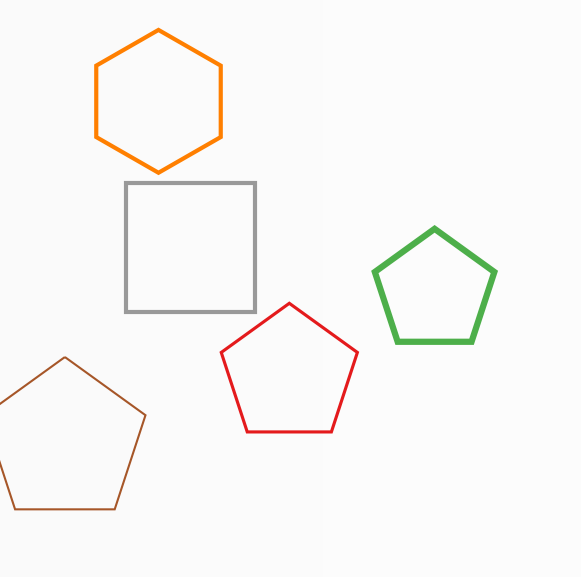[{"shape": "pentagon", "thickness": 1.5, "radius": 0.62, "center": [0.498, 0.351]}, {"shape": "pentagon", "thickness": 3, "radius": 0.54, "center": [0.748, 0.495]}, {"shape": "hexagon", "thickness": 2, "radius": 0.62, "center": [0.273, 0.824]}, {"shape": "pentagon", "thickness": 1, "radius": 0.73, "center": [0.112, 0.235]}, {"shape": "square", "thickness": 2, "radius": 0.56, "center": [0.327, 0.571]}]